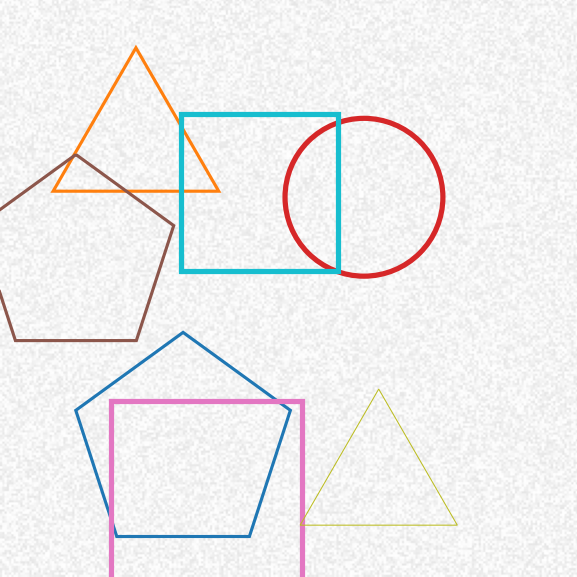[{"shape": "pentagon", "thickness": 1.5, "radius": 0.98, "center": [0.317, 0.228]}, {"shape": "triangle", "thickness": 1.5, "radius": 0.83, "center": [0.235, 0.751]}, {"shape": "circle", "thickness": 2.5, "radius": 0.68, "center": [0.63, 0.658]}, {"shape": "pentagon", "thickness": 1.5, "radius": 0.89, "center": [0.131, 0.553]}, {"shape": "square", "thickness": 2.5, "radius": 0.83, "center": [0.358, 0.139]}, {"shape": "triangle", "thickness": 0.5, "radius": 0.79, "center": [0.656, 0.168]}, {"shape": "square", "thickness": 2.5, "radius": 0.68, "center": [0.45, 0.666]}]